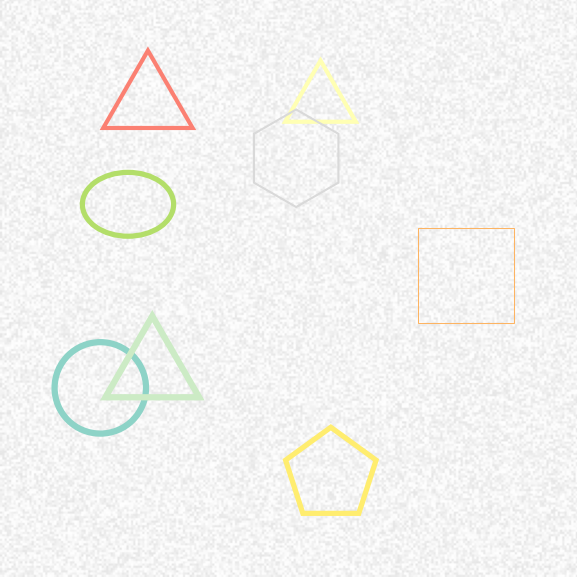[{"shape": "circle", "thickness": 3, "radius": 0.4, "center": [0.174, 0.327]}, {"shape": "triangle", "thickness": 2, "radius": 0.35, "center": [0.555, 0.824]}, {"shape": "triangle", "thickness": 2, "radius": 0.45, "center": [0.256, 0.822]}, {"shape": "square", "thickness": 0.5, "radius": 0.41, "center": [0.807, 0.522]}, {"shape": "oval", "thickness": 2.5, "radius": 0.39, "center": [0.222, 0.645]}, {"shape": "hexagon", "thickness": 1, "radius": 0.42, "center": [0.513, 0.725]}, {"shape": "triangle", "thickness": 3, "radius": 0.47, "center": [0.264, 0.358]}, {"shape": "pentagon", "thickness": 2.5, "radius": 0.41, "center": [0.573, 0.177]}]